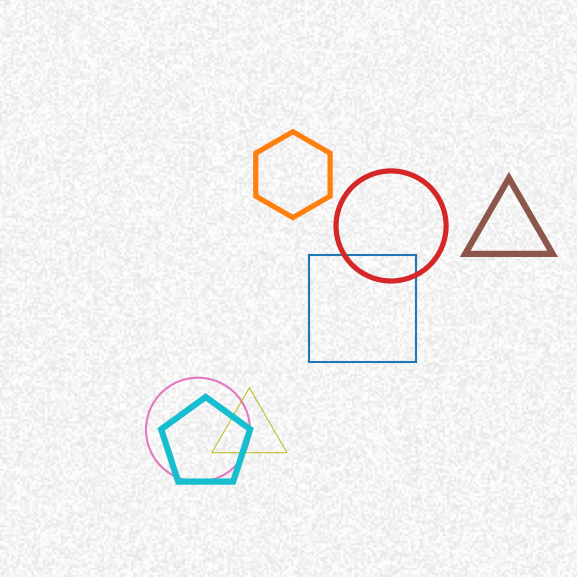[{"shape": "square", "thickness": 1, "radius": 0.46, "center": [0.628, 0.465]}, {"shape": "hexagon", "thickness": 2.5, "radius": 0.37, "center": [0.507, 0.697]}, {"shape": "circle", "thickness": 2.5, "radius": 0.48, "center": [0.677, 0.608]}, {"shape": "triangle", "thickness": 3, "radius": 0.44, "center": [0.881, 0.603]}, {"shape": "circle", "thickness": 1, "radius": 0.45, "center": [0.343, 0.255]}, {"shape": "triangle", "thickness": 0.5, "radius": 0.38, "center": [0.432, 0.253]}, {"shape": "pentagon", "thickness": 3, "radius": 0.41, "center": [0.356, 0.231]}]